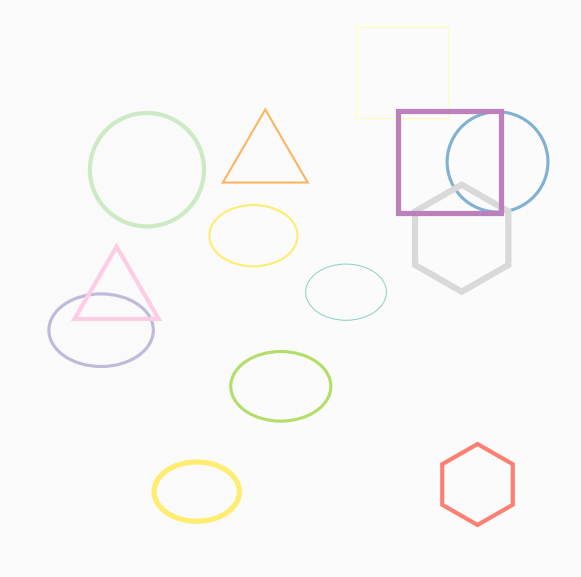[{"shape": "oval", "thickness": 0.5, "radius": 0.35, "center": [0.595, 0.493]}, {"shape": "square", "thickness": 0.5, "radius": 0.39, "center": [0.691, 0.873]}, {"shape": "oval", "thickness": 1.5, "radius": 0.45, "center": [0.174, 0.427]}, {"shape": "hexagon", "thickness": 2, "radius": 0.35, "center": [0.822, 0.16]}, {"shape": "circle", "thickness": 1.5, "radius": 0.43, "center": [0.856, 0.719]}, {"shape": "triangle", "thickness": 1, "radius": 0.42, "center": [0.456, 0.725]}, {"shape": "oval", "thickness": 1.5, "radius": 0.43, "center": [0.483, 0.33]}, {"shape": "triangle", "thickness": 2, "radius": 0.42, "center": [0.201, 0.489]}, {"shape": "hexagon", "thickness": 3, "radius": 0.46, "center": [0.794, 0.587]}, {"shape": "square", "thickness": 2.5, "radius": 0.44, "center": [0.774, 0.718]}, {"shape": "circle", "thickness": 2, "radius": 0.49, "center": [0.253, 0.705]}, {"shape": "oval", "thickness": 2.5, "radius": 0.37, "center": [0.338, 0.148]}, {"shape": "oval", "thickness": 1, "radius": 0.38, "center": [0.436, 0.591]}]